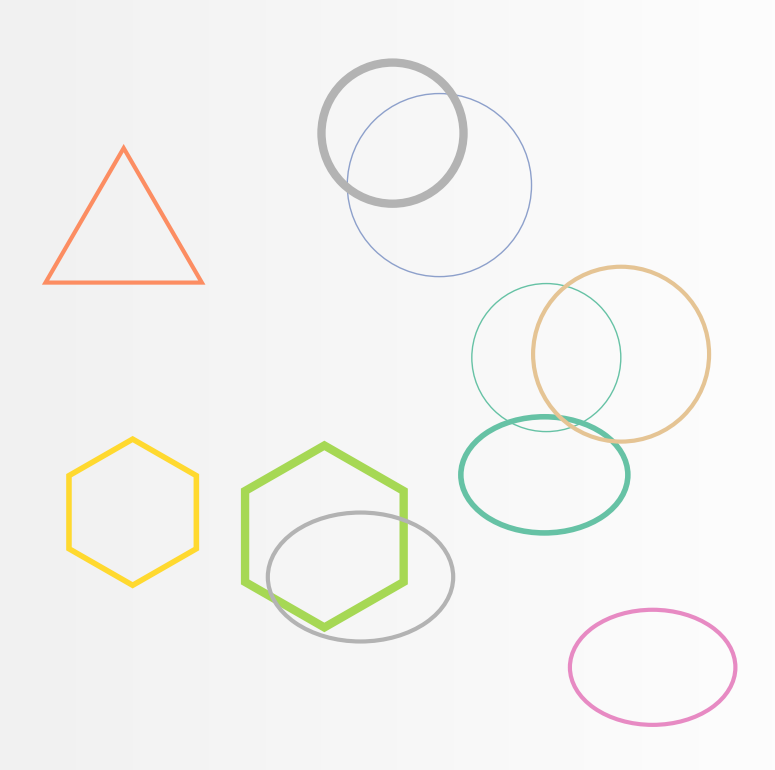[{"shape": "circle", "thickness": 0.5, "radius": 0.48, "center": [0.705, 0.536]}, {"shape": "oval", "thickness": 2, "radius": 0.54, "center": [0.702, 0.383]}, {"shape": "triangle", "thickness": 1.5, "radius": 0.58, "center": [0.16, 0.691]}, {"shape": "circle", "thickness": 0.5, "radius": 0.59, "center": [0.567, 0.76]}, {"shape": "oval", "thickness": 1.5, "radius": 0.53, "center": [0.842, 0.133]}, {"shape": "hexagon", "thickness": 3, "radius": 0.59, "center": [0.419, 0.303]}, {"shape": "hexagon", "thickness": 2, "radius": 0.47, "center": [0.171, 0.335]}, {"shape": "circle", "thickness": 1.5, "radius": 0.57, "center": [0.801, 0.54]}, {"shape": "oval", "thickness": 1.5, "radius": 0.6, "center": [0.465, 0.251]}, {"shape": "circle", "thickness": 3, "radius": 0.46, "center": [0.506, 0.827]}]